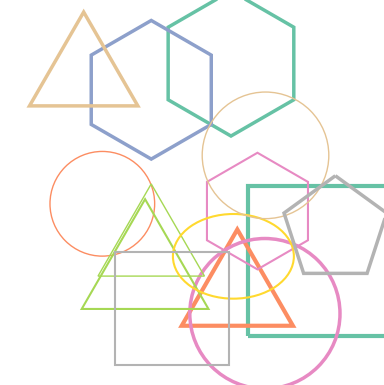[{"shape": "square", "thickness": 3, "radius": 0.97, "center": [0.839, 0.322]}, {"shape": "hexagon", "thickness": 2.5, "radius": 0.94, "center": [0.6, 0.835]}, {"shape": "triangle", "thickness": 3, "radius": 0.83, "center": [0.616, 0.237]}, {"shape": "circle", "thickness": 1, "radius": 0.68, "center": [0.266, 0.471]}, {"shape": "hexagon", "thickness": 2.5, "radius": 0.9, "center": [0.393, 0.767]}, {"shape": "circle", "thickness": 2.5, "radius": 0.98, "center": [0.688, 0.185]}, {"shape": "hexagon", "thickness": 1.5, "radius": 0.76, "center": [0.669, 0.452]}, {"shape": "triangle", "thickness": 1, "radius": 0.8, "center": [0.393, 0.363]}, {"shape": "triangle", "thickness": 1.5, "radius": 0.95, "center": [0.377, 0.293]}, {"shape": "oval", "thickness": 1.5, "radius": 0.79, "center": [0.606, 0.334]}, {"shape": "triangle", "thickness": 2.5, "radius": 0.81, "center": [0.217, 0.806]}, {"shape": "circle", "thickness": 1, "radius": 0.82, "center": [0.69, 0.597]}, {"shape": "square", "thickness": 1.5, "radius": 0.74, "center": [0.446, 0.199]}, {"shape": "pentagon", "thickness": 2.5, "radius": 0.7, "center": [0.871, 0.403]}]